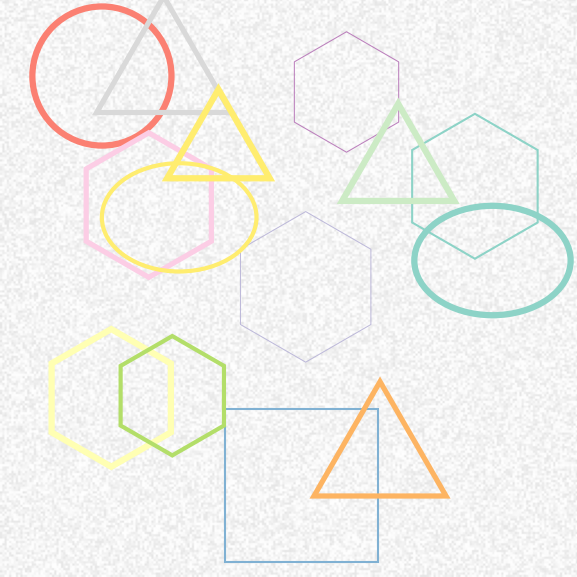[{"shape": "hexagon", "thickness": 1, "radius": 0.63, "center": [0.822, 0.677]}, {"shape": "oval", "thickness": 3, "radius": 0.68, "center": [0.853, 0.548]}, {"shape": "hexagon", "thickness": 3, "radius": 0.6, "center": [0.193, 0.31]}, {"shape": "hexagon", "thickness": 0.5, "radius": 0.65, "center": [0.529, 0.502]}, {"shape": "circle", "thickness": 3, "radius": 0.6, "center": [0.176, 0.867]}, {"shape": "square", "thickness": 1, "radius": 0.66, "center": [0.522, 0.158]}, {"shape": "triangle", "thickness": 2.5, "radius": 0.66, "center": [0.658, 0.206]}, {"shape": "hexagon", "thickness": 2, "radius": 0.52, "center": [0.298, 0.314]}, {"shape": "hexagon", "thickness": 2.5, "radius": 0.63, "center": [0.258, 0.644]}, {"shape": "triangle", "thickness": 2.5, "radius": 0.67, "center": [0.284, 0.871]}, {"shape": "hexagon", "thickness": 0.5, "radius": 0.52, "center": [0.6, 0.84]}, {"shape": "triangle", "thickness": 3, "radius": 0.56, "center": [0.69, 0.707]}, {"shape": "oval", "thickness": 2, "radius": 0.67, "center": [0.31, 0.623]}, {"shape": "triangle", "thickness": 3, "radius": 0.51, "center": [0.378, 0.742]}]